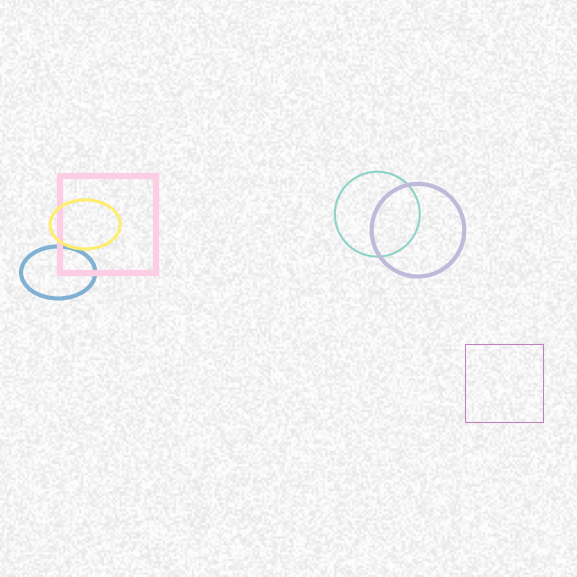[{"shape": "circle", "thickness": 1, "radius": 0.37, "center": [0.653, 0.628]}, {"shape": "circle", "thickness": 2, "radius": 0.4, "center": [0.724, 0.601]}, {"shape": "oval", "thickness": 2, "radius": 0.32, "center": [0.101, 0.527]}, {"shape": "square", "thickness": 3, "radius": 0.42, "center": [0.187, 0.61]}, {"shape": "square", "thickness": 0.5, "radius": 0.34, "center": [0.872, 0.336]}, {"shape": "oval", "thickness": 1.5, "radius": 0.3, "center": [0.147, 0.61]}]